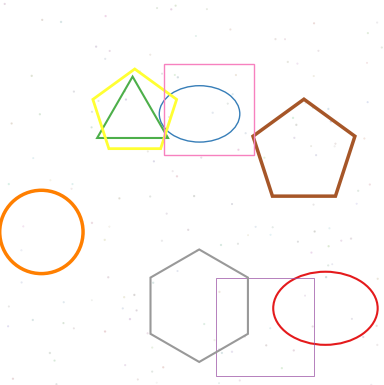[{"shape": "oval", "thickness": 1.5, "radius": 0.68, "center": [0.845, 0.199]}, {"shape": "oval", "thickness": 1, "radius": 0.52, "center": [0.518, 0.704]}, {"shape": "triangle", "thickness": 1.5, "radius": 0.53, "center": [0.344, 0.695]}, {"shape": "square", "thickness": 0.5, "radius": 0.63, "center": [0.689, 0.151]}, {"shape": "circle", "thickness": 2.5, "radius": 0.54, "center": [0.107, 0.398]}, {"shape": "pentagon", "thickness": 2, "radius": 0.57, "center": [0.35, 0.706]}, {"shape": "pentagon", "thickness": 2.5, "radius": 0.7, "center": [0.789, 0.603]}, {"shape": "square", "thickness": 1, "radius": 0.59, "center": [0.542, 0.716]}, {"shape": "hexagon", "thickness": 1.5, "radius": 0.73, "center": [0.517, 0.206]}]